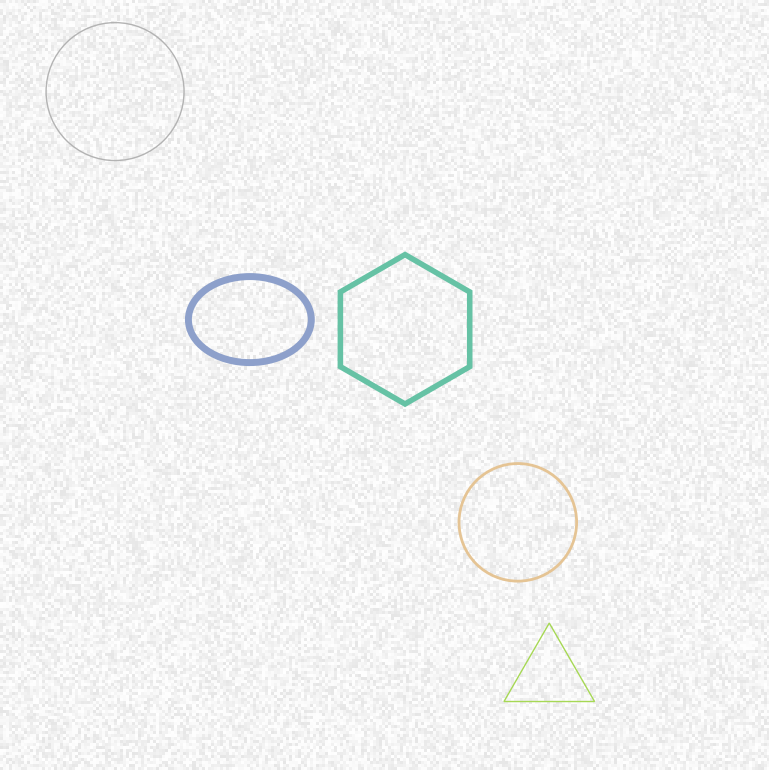[{"shape": "hexagon", "thickness": 2, "radius": 0.48, "center": [0.526, 0.572]}, {"shape": "oval", "thickness": 2.5, "radius": 0.4, "center": [0.324, 0.585]}, {"shape": "triangle", "thickness": 0.5, "radius": 0.34, "center": [0.713, 0.123]}, {"shape": "circle", "thickness": 1, "radius": 0.38, "center": [0.672, 0.322]}, {"shape": "circle", "thickness": 0.5, "radius": 0.45, "center": [0.149, 0.881]}]